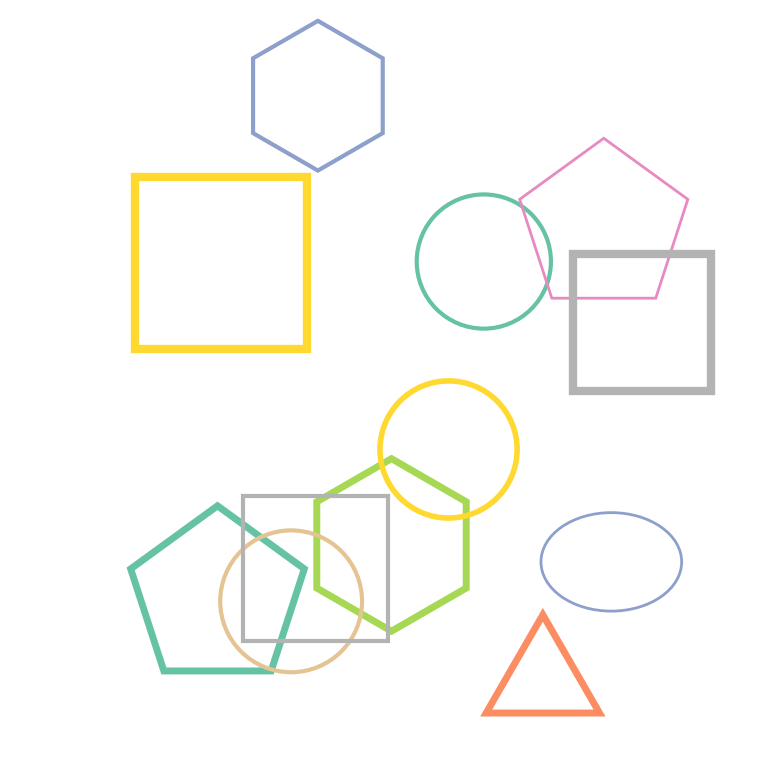[{"shape": "pentagon", "thickness": 2.5, "radius": 0.59, "center": [0.282, 0.225]}, {"shape": "circle", "thickness": 1.5, "radius": 0.44, "center": [0.628, 0.66]}, {"shape": "triangle", "thickness": 2.5, "radius": 0.43, "center": [0.705, 0.117]}, {"shape": "oval", "thickness": 1, "radius": 0.46, "center": [0.794, 0.27]}, {"shape": "hexagon", "thickness": 1.5, "radius": 0.49, "center": [0.413, 0.876]}, {"shape": "pentagon", "thickness": 1, "radius": 0.57, "center": [0.784, 0.706]}, {"shape": "hexagon", "thickness": 2.5, "radius": 0.56, "center": [0.508, 0.292]}, {"shape": "square", "thickness": 3, "radius": 0.56, "center": [0.287, 0.659]}, {"shape": "circle", "thickness": 2, "radius": 0.45, "center": [0.583, 0.416]}, {"shape": "circle", "thickness": 1.5, "radius": 0.46, "center": [0.378, 0.219]}, {"shape": "square", "thickness": 3, "radius": 0.45, "center": [0.834, 0.582]}, {"shape": "square", "thickness": 1.5, "radius": 0.47, "center": [0.41, 0.261]}]